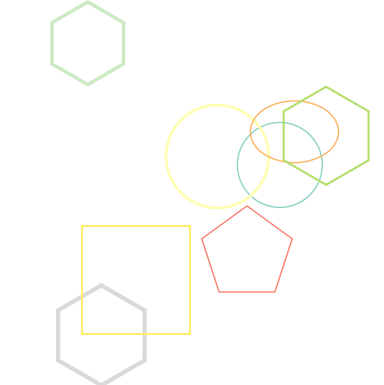[{"shape": "circle", "thickness": 1, "radius": 0.55, "center": [0.727, 0.572]}, {"shape": "circle", "thickness": 2, "radius": 0.67, "center": [0.565, 0.594]}, {"shape": "pentagon", "thickness": 1, "radius": 0.62, "center": [0.642, 0.342]}, {"shape": "oval", "thickness": 1, "radius": 0.57, "center": [0.765, 0.658]}, {"shape": "hexagon", "thickness": 1.5, "radius": 0.64, "center": [0.847, 0.647]}, {"shape": "hexagon", "thickness": 3, "radius": 0.65, "center": [0.263, 0.129]}, {"shape": "hexagon", "thickness": 2.5, "radius": 0.54, "center": [0.228, 0.888]}, {"shape": "square", "thickness": 1.5, "radius": 0.7, "center": [0.354, 0.273]}]